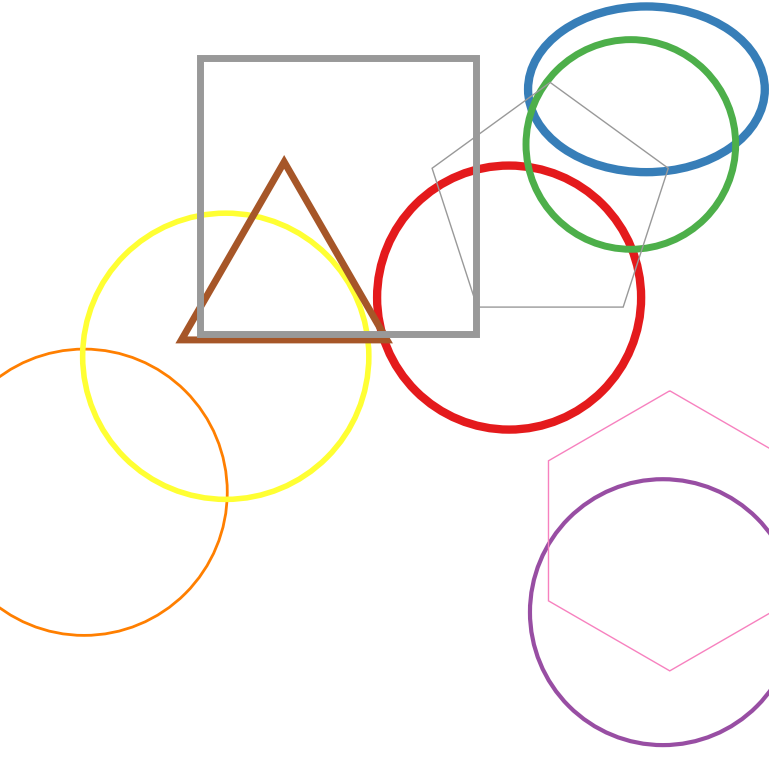[{"shape": "circle", "thickness": 3, "radius": 0.86, "center": [0.661, 0.614]}, {"shape": "oval", "thickness": 3, "radius": 0.77, "center": [0.84, 0.884]}, {"shape": "circle", "thickness": 2.5, "radius": 0.68, "center": [0.819, 0.812]}, {"shape": "circle", "thickness": 1.5, "radius": 0.86, "center": [0.861, 0.205]}, {"shape": "circle", "thickness": 1, "radius": 0.93, "center": [0.109, 0.361]}, {"shape": "circle", "thickness": 2, "radius": 0.93, "center": [0.293, 0.537]}, {"shape": "triangle", "thickness": 2.5, "radius": 0.77, "center": [0.369, 0.636]}, {"shape": "hexagon", "thickness": 0.5, "radius": 0.91, "center": [0.87, 0.311]}, {"shape": "square", "thickness": 2.5, "radius": 0.9, "center": [0.439, 0.745]}, {"shape": "pentagon", "thickness": 0.5, "radius": 0.81, "center": [0.715, 0.732]}]